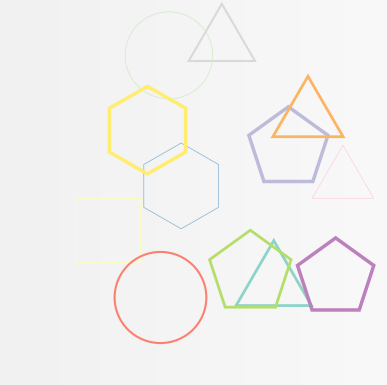[{"shape": "triangle", "thickness": 2, "radius": 0.56, "center": [0.707, 0.263]}, {"shape": "square", "thickness": 0.5, "radius": 0.41, "center": [0.278, 0.403]}, {"shape": "pentagon", "thickness": 2.5, "radius": 0.54, "center": [0.744, 0.615]}, {"shape": "circle", "thickness": 1.5, "radius": 0.59, "center": [0.414, 0.227]}, {"shape": "hexagon", "thickness": 0.5, "radius": 0.56, "center": [0.468, 0.517]}, {"shape": "triangle", "thickness": 2, "radius": 0.52, "center": [0.795, 0.697]}, {"shape": "pentagon", "thickness": 2, "radius": 0.55, "center": [0.646, 0.291]}, {"shape": "triangle", "thickness": 0.5, "radius": 0.46, "center": [0.885, 0.531]}, {"shape": "triangle", "thickness": 1.5, "radius": 0.49, "center": [0.572, 0.891]}, {"shape": "pentagon", "thickness": 2.5, "radius": 0.52, "center": [0.866, 0.279]}, {"shape": "circle", "thickness": 0.5, "radius": 0.56, "center": [0.436, 0.856]}, {"shape": "hexagon", "thickness": 2.5, "radius": 0.57, "center": [0.381, 0.662]}]